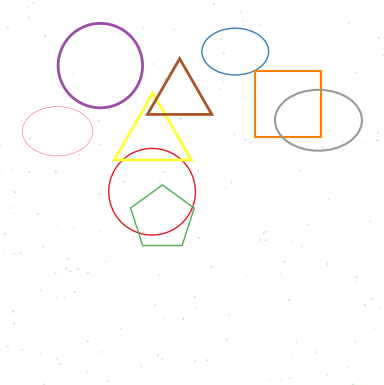[{"shape": "circle", "thickness": 1, "radius": 0.56, "center": [0.395, 0.502]}, {"shape": "oval", "thickness": 1, "radius": 0.43, "center": [0.611, 0.866]}, {"shape": "pentagon", "thickness": 1, "radius": 0.43, "center": [0.422, 0.433]}, {"shape": "circle", "thickness": 2, "radius": 0.55, "center": [0.261, 0.83]}, {"shape": "square", "thickness": 1.5, "radius": 0.42, "center": [0.748, 0.73]}, {"shape": "triangle", "thickness": 2, "radius": 0.58, "center": [0.397, 0.642]}, {"shape": "triangle", "thickness": 2, "radius": 0.48, "center": [0.467, 0.751]}, {"shape": "oval", "thickness": 0.5, "radius": 0.46, "center": [0.149, 0.659]}, {"shape": "oval", "thickness": 1.5, "radius": 0.56, "center": [0.827, 0.688]}]